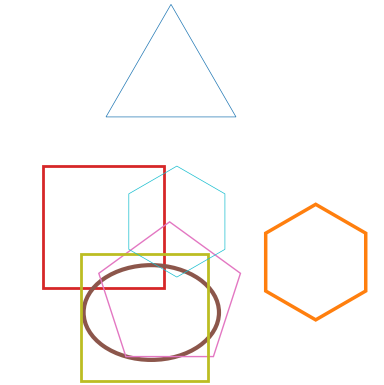[{"shape": "triangle", "thickness": 0.5, "radius": 0.97, "center": [0.444, 0.794]}, {"shape": "hexagon", "thickness": 2.5, "radius": 0.75, "center": [0.82, 0.319]}, {"shape": "square", "thickness": 2, "radius": 0.79, "center": [0.269, 0.411]}, {"shape": "oval", "thickness": 3, "radius": 0.88, "center": [0.393, 0.188]}, {"shape": "pentagon", "thickness": 1, "radius": 0.97, "center": [0.441, 0.23]}, {"shape": "square", "thickness": 2, "radius": 0.82, "center": [0.376, 0.175]}, {"shape": "hexagon", "thickness": 0.5, "radius": 0.72, "center": [0.459, 0.424]}]